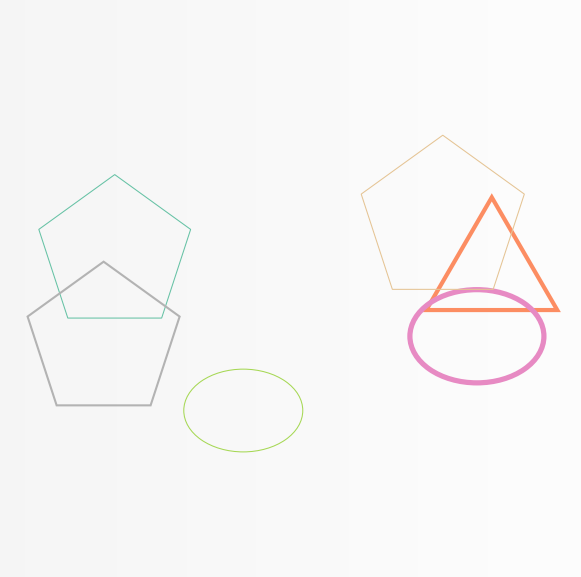[{"shape": "pentagon", "thickness": 0.5, "radius": 0.69, "center": [0.197, 0.559]}, {"shape": "triangle", "thickness": 2, "radius": 0.65, "center": [0.846, 0.527]}, {"shape": "oval", "thickness": 2.5, "radius": 0.58, "center": [0.82, 0.417]}, {"shape": "oval", "thickness": 0.5, "radius": 0.51, "center": [0.419, 0.288]}, {"shape": "pentagon", "thickness": 0.5, "radius": 0.74, "center": [0.762, 0.617]}, {"shape": "pentagon", "thickness": 1, "radius": 0.69, "center": [0.178, 0.408]}]